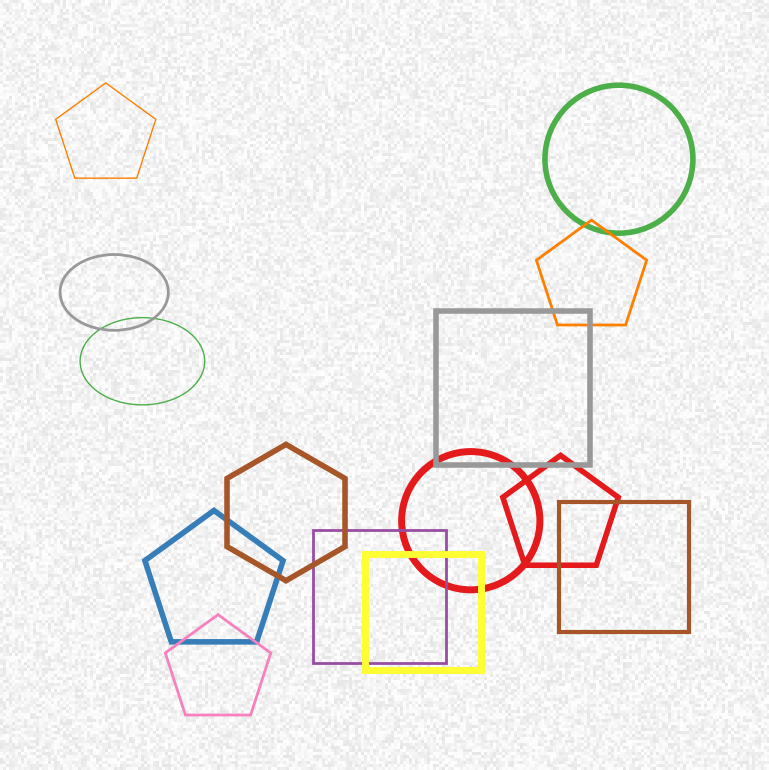[{"shape": "circle", "thickness": 2.5, "radius": 0.45, "center": [0.611, 0.324]}, {"shape": "pentagon", "thickness": 2, "radius": 0.39, "center": [0.728, 0.33]}, {"shape": "pentagon", "thickness": 2, "radius": 0.47, "center": [0.278, 0.243]}, {"shape": "oval", "thickness": 0.5, "radius": 0.4, "center": [0.185, 0.531]}, {"shape": "circle", "thickness": 2, "radius": 0.48, "center": [0.804, 0.793]}, {"shape": "square", "thickness": 1, "radius": 0.43, "center": [0.493, 0.225]}, {"shape": "pentagon", "thickness": 1, "radius": 0.38, "center": [0.768, 0.639]}, {"shape": "pentagon", "thickness": 0.5, "radius": 0.34, "center": [0.137, 0.824]}, {"shape": "square", "thickness": 2.5, "radius": 0.38, "center": [0.549, 0.206]}, {"shape": "square", "thickness": 1.5, "radius": 0.42, "center": [0.81, 0.264]}, {"shape": "hexagon", "thickness": 2, "radius": 0.44, "center": [0.371, 0.334]}, {"shape": "pentagon", "thickness": 1, "radius": 0.36, "center": [0.283, 0.13]}, {"shape": "square", "thickness": 2, "radius": 0.5, "center": [0.666, 0.496]}, {"shape": "oval", "thickness": 1, "radius": 0.35, "center": [0.148, 0.62]}]